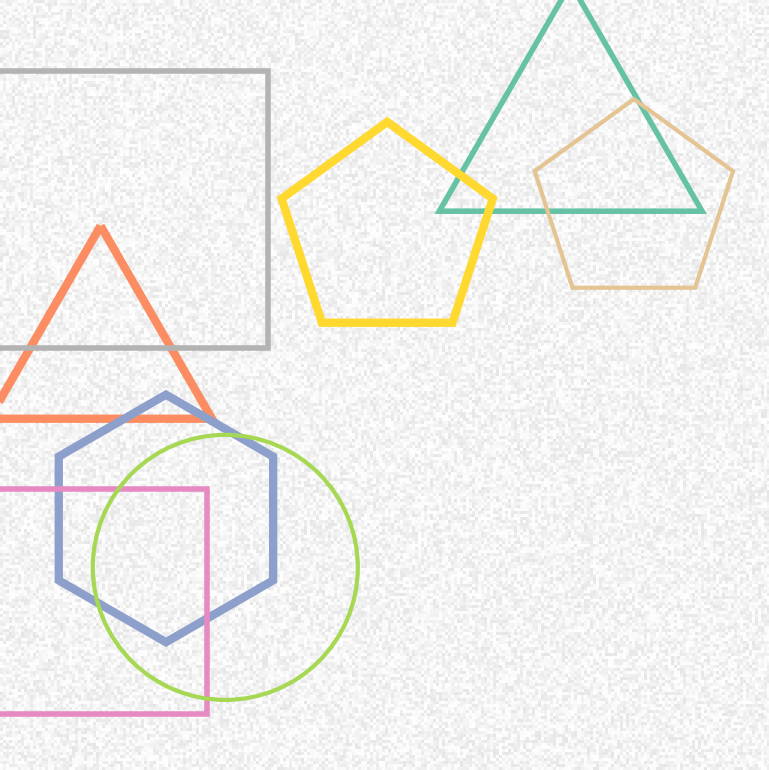[{"shape": "triangle", "thickness": 2, "radius": 0.99, "center": [0.741, 0.824]}, {"shape": "triangle", "thickness": 3, "radius": 0.83, "center": [0.131, 0.54]}, {"shape": "hexagon", "thickness": 3, "radius": 0.8, "center": [0.216, 0.327]}, {"shape": "square", "thickness": 2, "radius": 0.73, "center": [0.123, 0.219]}, {"shape": "circle", "thickness": 1.5, "radius": 0.86, "center": [0.293, 0.263]}, {"shape": "pentagon", "thickness": 3, "radius": 0.72, "center": [0.503, 0.697]}, {"shape": "pentagon", "thickness": 1.5, "radius": 0.68, "center": [0.823, 0.736]}, {"shape": "square", "thickness": 2, "radius": 0.9, "center": [0.169, 0.728]}]